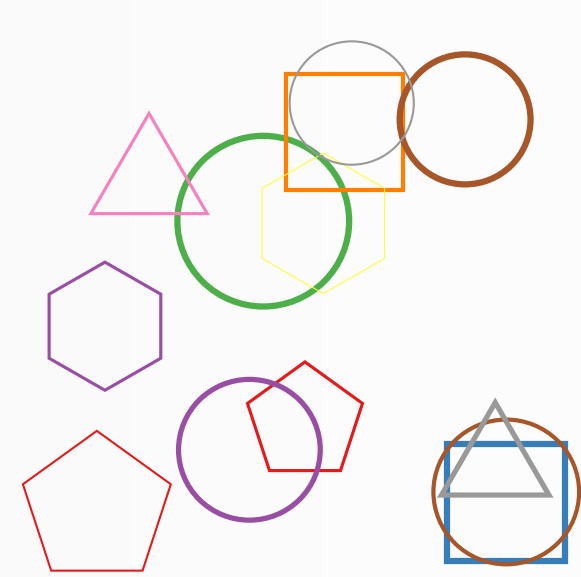[{"shape": "pentagon", "thickness": 1.5, "radius": 0.52, "center": [0.525, 0.268]}, {"shape": "pentagon", "thickness": 1, "radius": 0.67, "center": [0.167, 0.119]}, {"shape": "square", "thickness": 3, "radius": 0.51, "center": [0.871, 0.128]}, {"shape": "circle", "thickness": 3, "radius": 0.74, "center": [0.453, 0.616]}, {"shape": "circle", "thickness": 2.5, "radius": 0.61, "center": [0.429, 0.22]}, {"shape": "hexagon", "thickness": 1.5, "radius": 0.55, "center": [0.181, 0.434]}, {"shape": "square", "thickness": 2, "radius": 0.5, "center": [0.592, 0.77]}, {"shape": "hexagon", "thickness": 0.5, "radius": 0.61, "center": [0.556, 0.612]}, {"shape": "circle", "thickness": 2, "radius": 0.63, "center": [0.871, 0.147]}, {"shape": "circle", "thickness": 3, "radius": 0.56, "center": [0.8, 0.792]}, {"shape": "triangle", "thickness": 1.5, "radius": 0.58, "center": [0.256, 0.687]}, {"shape": "triangle", "thickness": 2.5, "radius": 0.53, "center": [0.852, 0.195]}, {"shape": "circle", "thickness": 1, "radius": 0.53, "center": [0.605, 0.821]}]